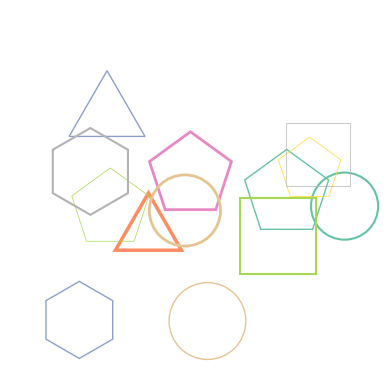[{"shape": "circle", "thickness": 1.5, "radius": 0.44, "center": [0.895, 0.465]}, {"shape": "pentagon", "thickness": 1, "radius": 0.57, "center": [0.745, 0.497]}, {"shape": "triangle", "thickness": 2.5, "radius": 0.5, "center": [0.386, 0.4]}, {"shape": "triangle", "thickness": 1, "radius": 0.57, "center": [0.278, 0.703]}, {"shape": "hexagon", "thickness": 1, "radius": 0.5, "center": [0.206, 0.169]}, {"shape": "pentagon", "thickness": 2, "radius": 0.56, "center": [0.495, 0.546]}, {"shape": "pentagon", "thickness": 0.5, "radius": 0.53, "center": [0.287, 0.458]}, {"shape": "square", "thickness": 1.5, "radius": 0.49, "center": [0.722, 0.387]}, {"shape": "pentagon", "thickness": 0.5, "radius": 0.43, "center": [0.804, 0.559]}, {"shape": "circle", "thickness": 2, "radius": 0.46, "center": [0.48, 0.453]}, {"shape": "circle", "thickness": 1, "radius": 0.5, "center": [0.539, 0.166]}, {"shape": "hexagon", "thickness": 1.5, "radius": 0.56, "center": [0.235, 0.555]}, {"shape": "square", "thickness": 0.5, "radius": 0.41, "center": [0.826, 0.599]}]